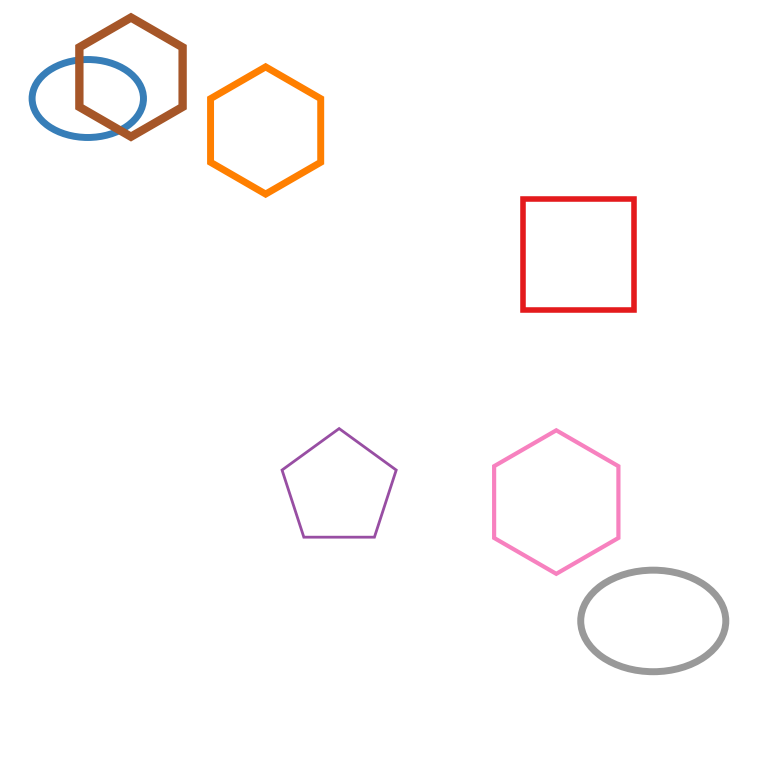[{"shape": "square", "thickness": 2, "radius": 0.36, "center": [0.751, 0.669]}, {"shape": "oval", "thickness": 2.5, "radius": 0.36, "center": [0.114, 0.872]}, {"shape": "pentagon", "thickness": 1, "radius": 0.39, "center": [0.44, 0.365]}, {"shape": "hexagon", "thickness": 2.5, "radius": 0.41, "center": [0.345, 0.831]}, {"shape": "hexagon", "thickness": 3, "radius": 0.39, "center": [0.17, 0.9]}, {"shape": "hexagon", "thickness": 1.5, "radius": 0.47, "center": [0.722, 0.348]}, {"shape": "oval", "thickness": 2.5, "radius": 0.47, "center": [0.848, 0.194]}]